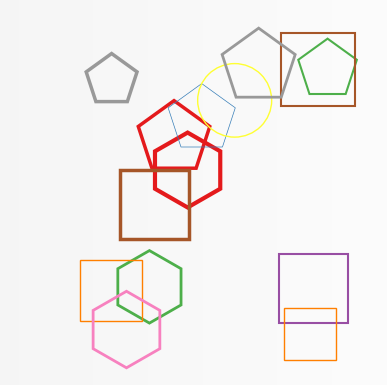[{"shape": "pentagon", "thickness": 2.5, "radius": 0.48, "center": [0.449, 0.642]}, {"shape": "hexagon", "thickness": 3, "radius": 0.49, "center": [0.484, 0.558]}, {"shape": "pentagon", "thickness": 0.5, "radius": 0.46, "center": [0.521, 0.692]}, {"shape": "pentagon", "thickness": 1.5, "radius": 0.4, "center": [0.845, 0.82]}, {"shape": "hexagon", "thickness": 2, "radius": 0.47, "center": [0.386, 0.255]}, {"shape": "square", "thickness": 1.5, "radius": 0.45, "center": [0.808, 0.25]}, {"shape": "square", "thickness": 1, "radius": 0.34, "center": [0.799, 0.132]}, {"shape": "square", "thickness": 1, "radius": 0.4, "center": [0.287, 0.247]}, {"shape": "circle", "thickness": 1, "radius": 0.48, "center": [0.606, 0.739]}, {"shape": "square", "thickness": 2.5, "radius": 0.45, "center": [0.399, 0.469]}, {"shape": "square", "thickness": 1.5, "radius": 0.48, "center": [0.82, 0.819]}, {"shape": "hexagon", "thickness": 2, "radius": 0.5, "center": [0.326, 0.144]}, {"shape": "pentagon", "thickness": 2, "radius": 0.5, "center": [0.667, 0.828]}, {"shape": "pentagon", "thickness": 2.5, "radius": 0.34, "center": [0.288, 0.792]}]